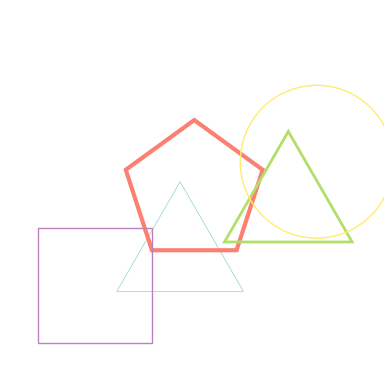[{"shape": "triangle", "thickness": 0.5, "radius": 0.95, "center": [0.468, 0.338]}, {"shape": "pentagon", "thickness": 3, "radius": 0.93, "center": [0.505, 0.501]}, {"shape": "triangle", "thickness": 2, "radius": 0.96, "center": [0.749, 0.467]}, {"shape": "square", "thickness": 1, "radius": 0.74, "center": [0.246, 0.259]}, {"shape": "circle", "thickness": 1, "radius": 0.99, "center": [0.823, 0.58]}]